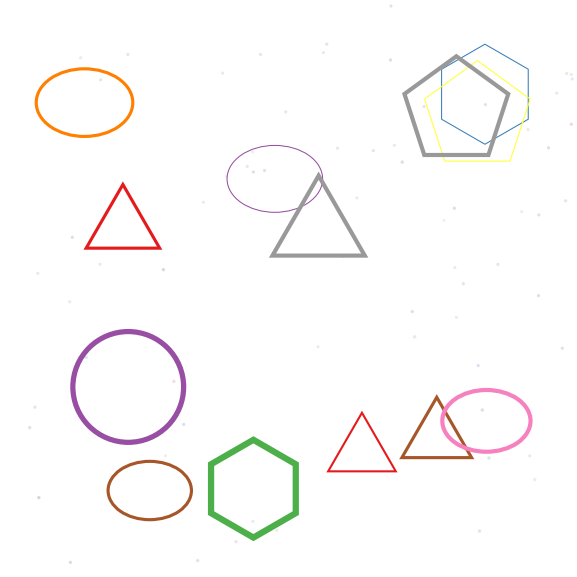[{"shape": "triangle", "thickness": 1.5, "radius": 0.37, "center": [0.213, 0.606]}, {"shape": "triangle", "thickness": 1, "radius": 0.34, "center": [0.627, 0.217]}, {"shape": "hexagon", "thickness": 0.5, "radius": 0.43, "center": [0.84, 0.836]}, {"shape": "hexagon", "thickness": 3, "radius": 0.42, "center": [0.439, 0.153]}, {"shape": "circle", "thickness": 2.5, "radius": 0.48, "center": [0.222, 0.329]}, {"shape": "oval", "thickness": 0.5, "radius": 0.41, "center": [0.476, 0.689]}, {"shape": "oval", "thickness": 1.5, "radius": 0.42, "center": [0.146, 0.821]}, {"shape": "pentagon", "thickness": 0.5, "radius": 0.48, "center": [0.827, 0.798]}, {"shape": "triangle", "thickness": 1.5, "radius": 0.35, "center": [0.756, 0.242]}, {"shape": "oval", "thickness": 1.5, "radius": 0.36, "center": [0.259, 0.15]}, {"shape": "oval", "thickness": 2, "radius": 0.38, "center": [0.842, 0.27]}, {"shape": "pentagon", "thickness": 2, "radius": 0.47, "center": [0.79, 0.807]}, {"shape": "triangle", "thickness": 2, "radius": 0.46, "center": [0.552, 0.603]}]